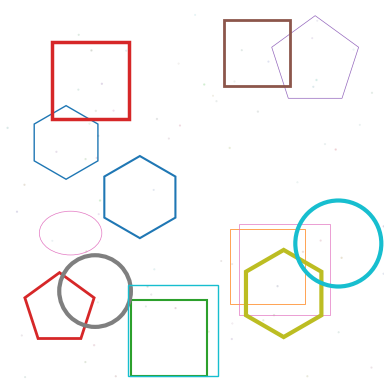[{"shape": "hexagon", "thickness": 1.5, "radius": 0.53, "center": [0.363, 0.488]}, {"shape": "hexagon", "thickness": 1, "radius": 0.48, "center": [0.172, 0.63]}, {"shape": "square", "thickness": 0.5, "radius": 0.49, "center": [0.694, 0.308]}, {"shape": "square", "thickness": 1.5, "radius": 0.49, "center": [0.439, 0.122]}, {"shape": "square", "thickness": 2.5, "radius": 0.5, "center": [0.236, 0.791]}, {"shape": "pentagon", "thickness": 2, "radius": 0.47, "center": [0.155, 0.197]}, {"shape": "pentagon", "thickness": 0.5, "radius": 0.59, "center": [0.819, 0.841]}, {"shape": "square", "thickness": 2, "radius": 0.43, "center": [0.667, 0.862]}, {"shape": "square", "thickness": 0.5, "radius": 0.59, "center": [0.738, 0.301]}, {"shape": "oval", "thickness": 0.5, "radius": 0.41, "center": [0.183, 0.395]}, {"shape": "circle", "thickness": 3, "radius": 0.47, "center": [0.247, 0.244]}, {"shape": "hexagon", "thickness": 3, "radius": 0.57, "center": [0.737, 0.238]}, {"shape": "square", "thickness": 1, "radius": 0.59, "center": [0.448, 0.141]}, {"shape": "circle", "thickness": 3, "radius": 0.56, "center": [0.879, 0.367]}]